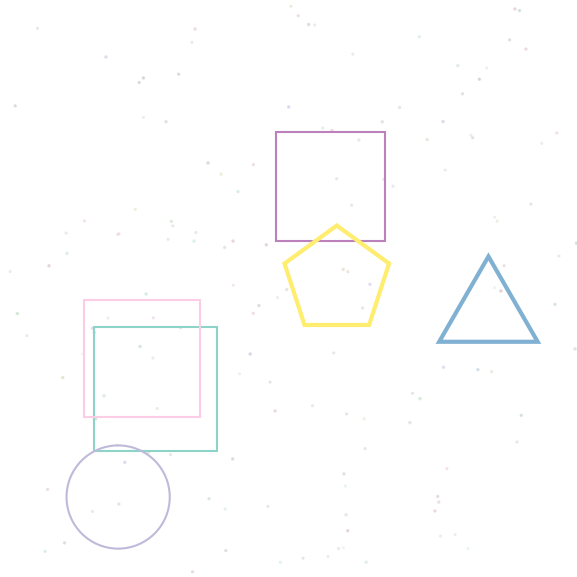[{"shape": "square", "thickness": 1, "radius": 0.54, "center": [0.269, 0.325]}, {"shape": "circle", "thickness": 1, "radius": 0.45, "center": [0.205, 0.138]}, {"shape": "triangle", "thickness": 2, "radius": 0.49, "center": [0.846, 0.457]}, {"shape": "square", "thickness": 1, "radius": 0.5, "center": [0.245, 0.378]}, {"shape": "square", "thickness": 1, "radius": 0.47, "center": [0.573, 0.676]}, {"shape": "pentagon", "thickness": 2, "radius": 0.48, "center": [0.583, 0.513]}]